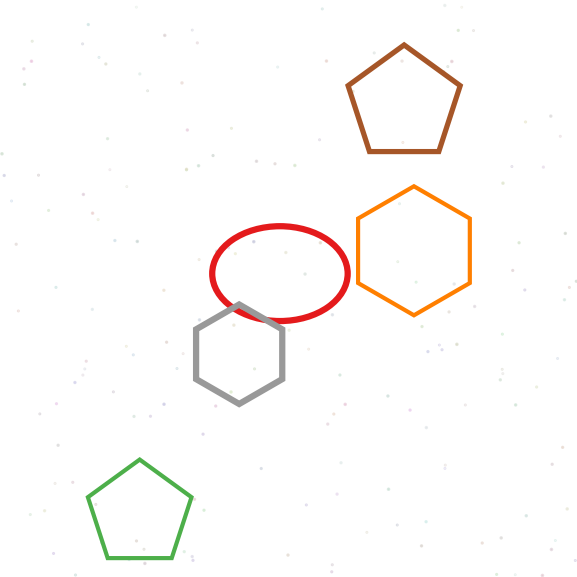[{"shape": "oval", "thickness": 3, "radius": 0.59, "center": [0.485, 0.525]}, {"shape": "pentagon", "thickness": 2, "radius": 0.47, "center": [0.242, 0.109]}, {"shape": "hexagon", "thickness": 2, "radius": 0.56, "center": [0.717, 0.565]}, {"shape": "pentagon", "thickness": 2.5, "radius": 0.51, "center": [0.7, 0.819]}, {"shape": "hexagon", "thickness": 3, "radius": 0.43, "center": [0.414, 0.386]}]